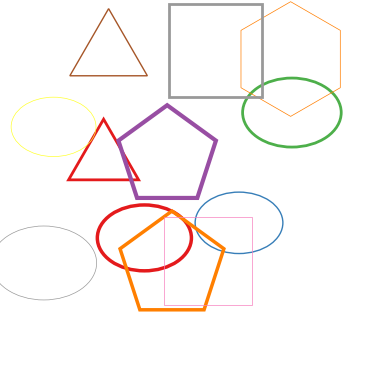[{"shape": "oval", "thickness": 2.5, "radius": 0.61, "center": [0.375, 0.382]}, {"shape": "triangle", "thickness": 2, "radius": 0.53, "center": [0.269, 0.585]}, {"shape": "oval", "thickness": 1, "radius": 0.57, "center": [0.621, 0.421]}, {"shape": "oval", "thickness": 2, "radius": 0.64, "center": [0.758, 0.708]}, {"shape": "pentagon", "thickness": 3, "radius": 0.67, "center": [0.434, 0.594]}, {"shape": "hexagon", "thickness": 0.5, "radius": 0.74, "center": [0.755, 0.847]}, {"shape": "pentagon", "thickness": 2.5, "radius": 0.71, "center": [0.447, 0.31]}, {"shape": "oval", "thickness": 0.5, "radius": 0.55, "center": [0.139, 0.67]}, {"shape": "triangle", "thickness": 1, "radius": 0.58, "center": [0.282, 0.861]}, {"shape": "square", "thickness": 0.5, "radius": 0.57, "center": [0.54, 0.321]}, {"shape": "oval", "thickness": 0.5, "radius": 0.69, "center": [0.114, 0.317]}, {"shape": "square", "thickness": 2, "radius": 0.6, "center": [0.56, 0.868]}]